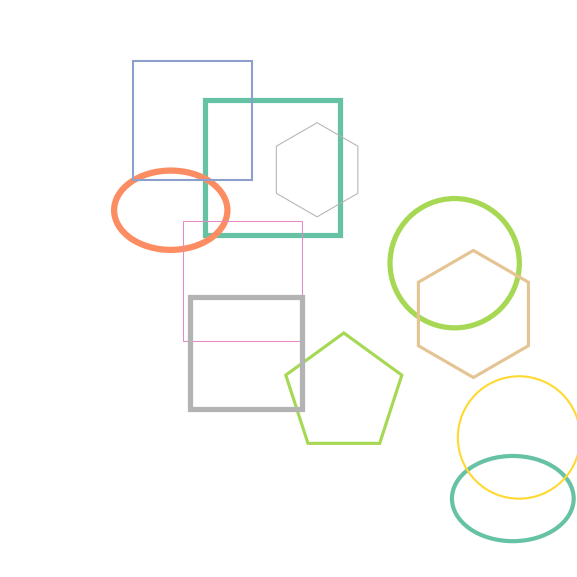[{"shape": "square", "thickness": 2.5, "radius": 0.58, "center": [0.472, 0.71]}, {"shape": "oval", "thickness": 2, "radius": 0.53, "center": [0.888, 0.136]}, {"shape": "oval", "thickness": 3, "radius": 0.49, "center": [0.296, 0.635]}, {"shape": "square", "thickness": 1, "radius": 0.52, "center": [0.334, 0.791]}, {"shape": "square", "thickness": 0.5, "radius": 0.52, "center": [0.42, 0.513]}, {"shape": "pentagon", "thickness": 1.5, "radius": 0.53, "center": [0.595, 0.317]}, {"shape": "circle", "thickness": 2.5, "radius": 0.56, "center": [0.787, 0.543]}, {"shape": "circle", "thickness": 1, "radius": 0.53, "center": [0.899, 0.242]}, {"shape": "hexagon", "thickness": 1.5, "radius": 0.55, "center": [0.82, 0.455]}, {"shape": "hexagon", "thickness": 0.5, "radius": 0.41, "center": [0.549, 0.705]}, {"shape": "square", "thickness": 2.5, "radius": 0.48, "center": [0.426, 0.388]}]